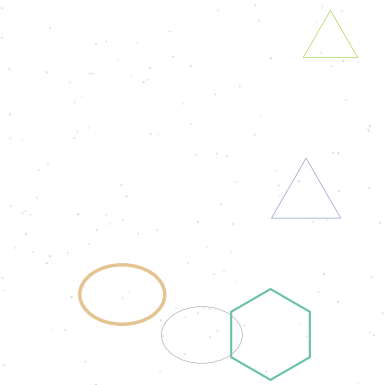[{"shape": "hexagon", "thickness": 1.5, "radius": 0.59, "center": [0.703, 0.131]}, {"shape": "triangle", "thickness": 0.5, "radius": 0.52, "center": [0.795, 0.485]}, {"shape": "triangle", "thickness": 0.5, "radius": 0.41, "center": [0.858, 0.891]}, {"shape": "oval", "thickness": 2.5, "radius": 0.55, "center": [0.318, 0.235]}, {"shape": "oval", "thickness": 0.5, "radius": 0.53, "center": [0.524, 0.13]}]